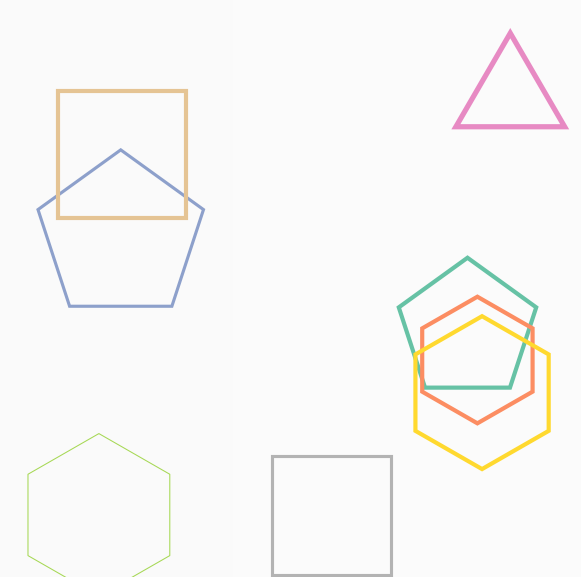[{"shape": "pentagon", "thickness": 2, "radius": 0.62, "center": [0.804, 0.428]}, {"shape": "hexagon", "thickness": 2, "radius": 0.55, "center": [0.821, 0.376]}, {"shape": "pentagon", "thickness": 1.5, "radius": 0.75, "center": [0.208, 0.59]}, {"shape": "triangle", "thickness": 2.5, "radius": 0.54, "center": [0.878, 0.834]}, {"shape": "hexagon", "thickness": 0.5, "radius": 0.7, "center": [0.17, 0.107]}, {"shape": "hexagon", "thickness": 2, "radius": 0.66, "center": [0.829, 0.319]}, {"shape": "square", "thickness": 2, "radius": 0.55, "center": [0.209, 0.732]}, {"shape": "square", "thickness": 1.5, "radius": 0.51, "center": [0.57, 0.107]}]